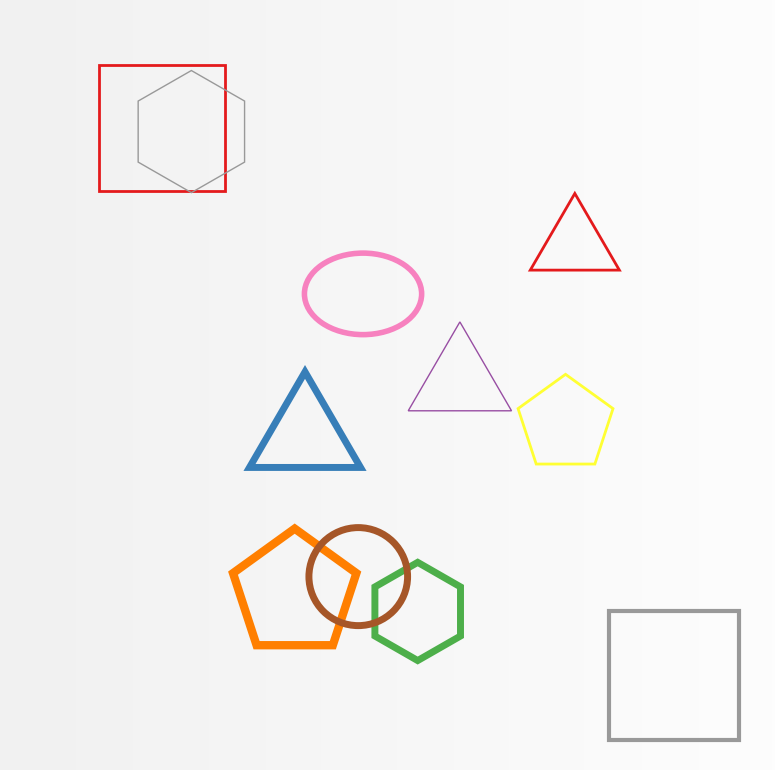[{"shape": "square", "thickness": 1, "radius": 0.41, "center": [0.209, 0.834]}, {"shape": "triangle", "thickness": 1, "radius": 0.33, "center": [0.742, 0.682]}, {"shape": "triangle", "thickness": 2.5, "radius": 0.41, "center": [0.394, 0.434]}, {"shape": "hexagon", "thickness": 2.5, "radius": 0.32, "center": [0.539, 0.206]}, {"shape": "triangle", "thickness": 0.5, "radius": 0.38, "center": [0.593, 0.505]}, {"shape": "pentagon", "thickness": 3, "radius": 0.42, "center": [0.38, 0.23]}, {"shape": "pentagon", "thickness": 1, "radius": 0.32, "center": [0.73, 0.449]}, {"shape": "circle", "thickness": 2.5, "radius": 0.32, "center": [0.462, 0.251]}, {"shape": "oval", "thickness": 2, "radius": 0.38, "center": [0.468, 0.618]}, {"shape": "square", "thickness": 1.5, "radius": 0.42, "center": [0.869, 0.123]}, {"shape": "hexagon", "thickness": 0.5, "radius": 0.4, "center": [0.247, 0.829]}]